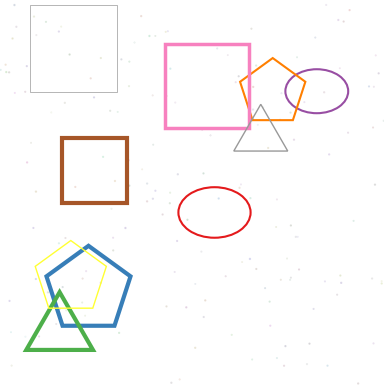[{"shape": "oval", "thickness": 1.5, "radius": 0.47, "center": [0.557, 0.448]}, {"shape": "pentagon", "thickness": 3, "radius": 0.57, "center": [0.23, 0.247]}, {"shape": "triangle", "thickness": 3, "radius": 0.5, "center": [0.155, 0.141]}, {"shape": "oval", "thickness": 1.5, "radius": 0.41, "center": [0.823, 0.763]}, {"shape": "pentagon", "thickness": 1.5, "radius": 0.45, "center": [0.708, 0.76]}, {"shape": "pentagon", "thickness": 1, "radius": 0.49, "center": [0.184, 0.278]}, {"shape": "square", "thickness": 3, "radius": 0.42, "center": [0.245, 0.558]}, {"shape": "square", "thickness": 2.5, "radius": 0.55, "center": [0.538, 0.777]}, {"shape": "square", "thickness": 0.5, "radius": 0.56, "center": [0.191, 0.874]}, {"shape": "triangle", "thickness": 1, "radius": 0.4, "center": [0.677, 0.648]}]